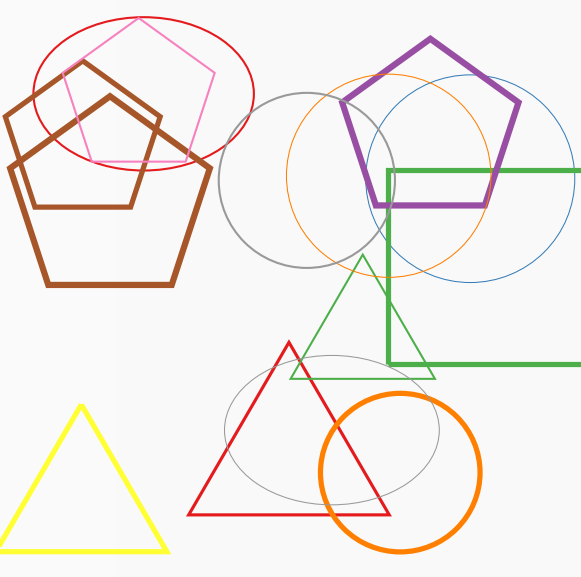[{"shape": "oval", "thickness": 1, "radius": 0.95, "center": [0.247, 0.837]}, {"shape": "triangle", "thickness": 1.5, "radius": 1.0, "center": [0.497, 0.207]}, {"shape": "circle", "thickness": 0.5, "radius": 0.9, "center": [0.809, 0.69]}, {"shape": "triangle", "thickness": 1, "radius": 0.72, "center": [0.624, 0.415]}, {"shape": "square", "thickness": 2.5, "radius": 0.84, "center": [0.835, 0.536]}, {"shape": "pentagon", "thickness": 3, "radius": 0.8, "center": [0.74, 0.772]}, {"shape": "circle", "thickness": 0.5, "radius": 0.88, "center": [0.669, 0.695]}, {"shape": "circle", "thickness": 2.5, "radius": 0.69, "center": [0.689, 0.181]}, {"shape": "triangle", "thickness": 2.5, "radius": 0.85, "center": [0.14, 0.129]}, {"shape": "pentagon", "thickness": 2.5, "radius": 0.7, "center": [0.142, 0.754]}, {"shape": "pentagon", "thickness": 3, "radius": 0.9, "center": [0.189, 0.652]}, {"shape": "pentagon", "thickness": 1, "radius": 0.69, "center": [0.239, 0.83]}, {"shape": "oval", "thickness": 0.5, "radius": 0.92, "center": [0.571, 0.254]}, {"shape": "circle", "thickness": 1, "radius": 0.76, "center": [0.528, 0.687]}]